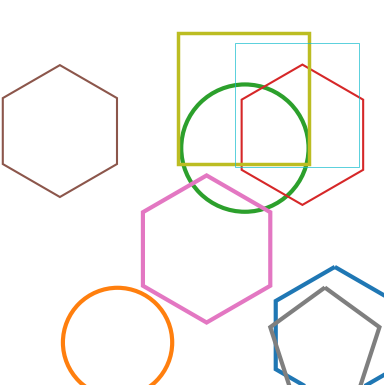[{"shape": "hexagon", "thickness": 3, "radius": 0.89, "center": [0.87, 0.13]}, {"shape": "circle", "thickness": 3, "radius": 0.71, "center": [0.305, 0.111]}, {"shape": "circle", "thickness": 3, "radius": 0.83, "center": [0.636, 0.615]}, {"shape": "hexagon", "thickness": 1.5, "radius": 0.91, "center": [0.785, 0.65]}, {"shape": "hexagon", "thickness": 1.5, "radius": 0.86, "center": [0.156, 0.66]}, {"shape": "hexagon", "thickness": 3, "radius": 0.96, "center": [0.537, 0.353]}, {"shape": "pentagon", "thickness": 3, "radius": 0.75, "center": [0.844, 0.104]}, {"shape": "square", "thickness": 2.5, "radius": 0.85, "center": [0.632, 0.744]}, {"shape": "square", "thickness": 0.5, "radius": 0.8, "center": [0.772, 0.728]}]